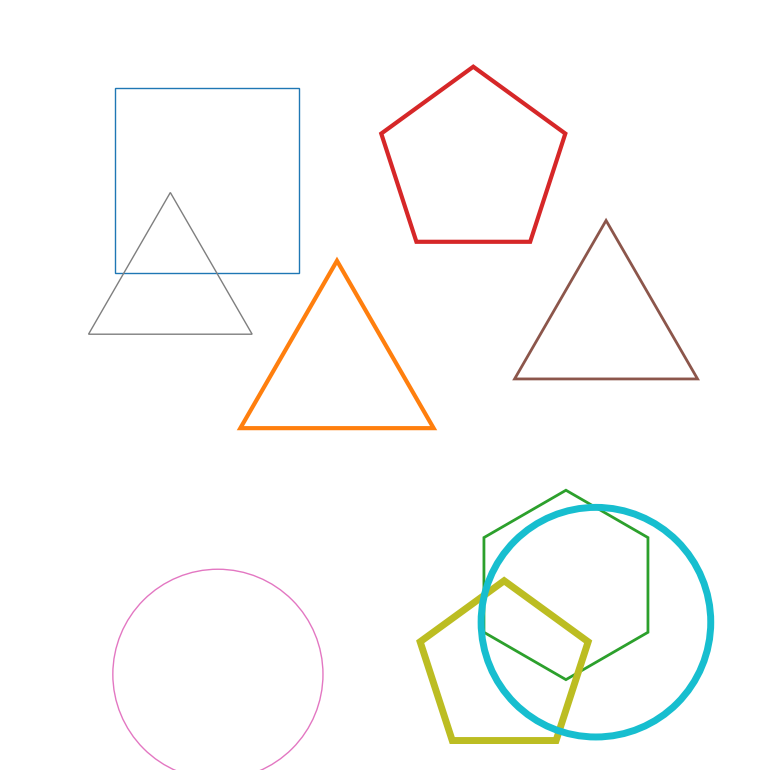[{"shape": "square", "thickness": 0.5, "radius": 0.6, "center": [0.269, 0.766]}, {"shape": "triangle", "thickness": 1.5, "radius": 0.72, "center": [0.438, 0.516]}, {"shape": "hexagon", "thickness": 1, "radius": 0.61, "center": [0.735, 0.24]}, {"shape": "pentagon", "thickness": 1.5, "radius": 0.63, "center": [0.615, 0.788]}, {"shape": "triangle", "thickness": 1, "radius": 0.69, "center": [0.787, 0.576]}, {"shape": "circle", "thickness": 0.5, "radius": 0.68, "center": [0.283, 0.124]}, {"shape": "triangle", "thickness": 0.5, "radius": 0.61, "center": [0.221, 0.627]}, {"shape": "pentagon", "thickness": 2.5, "radius": 0.57, "center": [0.655, 0.131]}, {"shape": "circle", "thickness": 2.5, "radius": 0.75, "center": [0.774, 0.192]}]